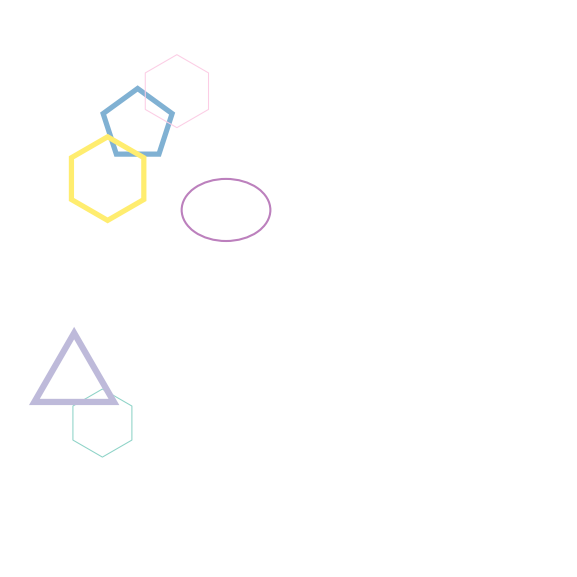[{"shape": "hexagon", "thickness": 0.5, "radius": 0.29, "center": [0.177, 0.267]}, {"shape": "triangle", "thickness": 3, "radius": 0.4, "center": [0.128, 0.343]}, {"shape": "pentagon", "thickness": 2.5, "radius": 0.31, "center": [0.238, 0.783]}, {"shape": "hexagon", "thickness": 0.5, "radius": 0.32, "center": [0.306, 0.841]}, {"shape": "oval", "thickness": 1, "radius": 0.38, "center": [0.391, 0.636]}, {"shape": "hexagon", "thickness": 2.5, "radius": 0.36, "center": [0.186, 0.69]}]